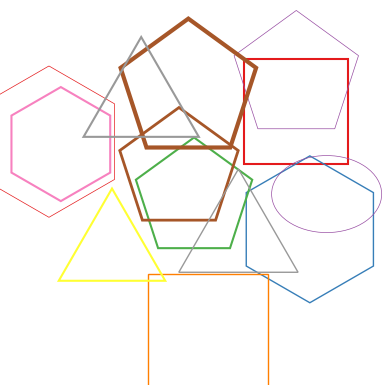[{"shape": "square", "thickness": 1.5, "radius": 0.68, "center": [0.769, 0.71]}, {"shape": "hexagon", "thickness": 0.5, "radius": 0.98, "center": [0.127, 0.632]}, {"shape": "hexagon", "thickness": 1, "radius": 0.95, "center": [0.805, 0.404]}, {"shape": "pentagon", "thickness": 1.5, "radius": 0.79, "center": [0.504, 0.484]}, {"shape": "oval", "thickness": 0.5, "radius": 0.71, "center": [0.848, 0.496]}, {"shape": "pentagon", "thickness": 0.5, "radius": 0.85, "center": [0.77, 0.803]}, {"shape": "square", "thickness": 1, "radius": 0.78, "center": [0.54, 0.132]}, {"shape": "triangle", "thickness": 1.5, "radius": 0.8, "center": [0.291, 0.351]}, {"shape": "pentagon", "thickness": 3, "radius": 0.93, "center": [0.489, 0.767]}, {"shape": "pentagon", "thickness": 2, "radius": 0.81, "center": [0.465, 0.559]}, {"shape": "hexagon", "thickness": 1.5, "radius": 0.74, "center": [0.158, 0.626]}, {"shape": "triangle", "thickness": 1.5, "radius": 0.86, "center": [0.367, 0.731]}, {"shape": "triangle", "thickness": 1, "radius": 0.89, "center": [0.619, 0.382]}]